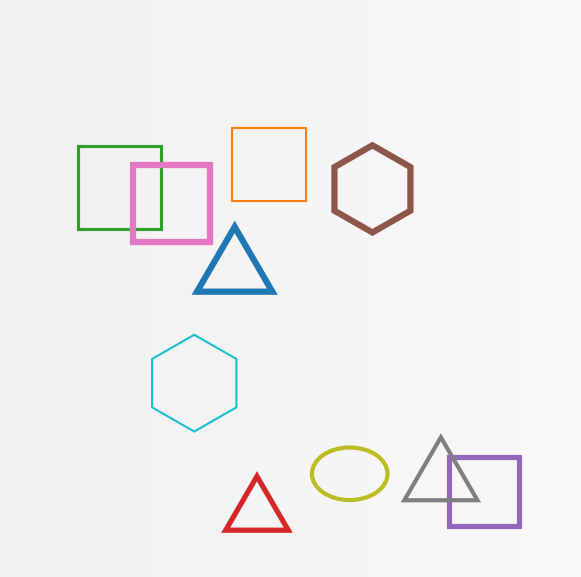[{"shape": "triangle", "thickness": 3, "radius": 0.37, "center": [0.404, 0.531]}, {"shape": "square", "thickness": 1, "radius": 0.32, "center": [0.463, 0.714]}, {"shape": "square", "thickness": 1.5, "radius": 0.36, "center": [0.205, 0.675]}, {"shape": "triangle", "thickness": 2.5, "radius": 0.31, "center": [0.442, 0.112]}, {"shape": "square", "thickness": 2.5, "radius": 0.3, "center": [0.833, 0.149]}, {"shape": "hexagon", "thickness": 3, "radius": 0.38, "center": [0.641, 0.672]}, {"shape": "square", "thickness": 3, "radius": 0.34, "center": [0.295, 0.646]}, {"shape": "triangle", "thickness": 2, "radius": 0.36, "center": [0.758, 0.169]}, {"shape": "oval", "thickness": 2, "radius": 0.33, "center": [0.602, 0.179]}, {"shape": "hexagon", "thickness": 1, "radius": 0.42, "center": [0.334, 0.336]}]